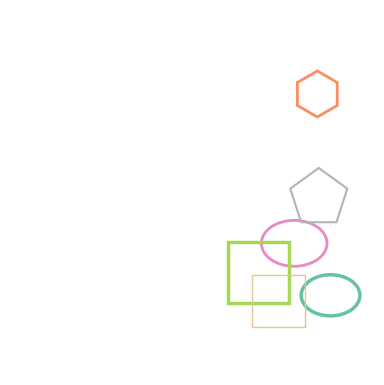[{"shape": "oval", "thickness": 2.5, "radius": 0.38, "center": [0.859, 0.233]}, {"shape": "hexagon", "thickness": 2, "radius": 0.3, "center": [0.824, 0.756]}, {"shape": "oval", "thickness": 2, "radius": 0.43, "center": [0.764, 0.368]}, {"shape": "square", "thickness": 2.5, "radius": 0.4, "center": [0.673, 0.291]}, {"shape": "square", "thickness": 1, "radius": 0.34, "center": [0.723, 0.218]}, {"shape": "pentagon", "thickness": 1.5, "radius": 0.39, "center": [0.828, 0.486]}]